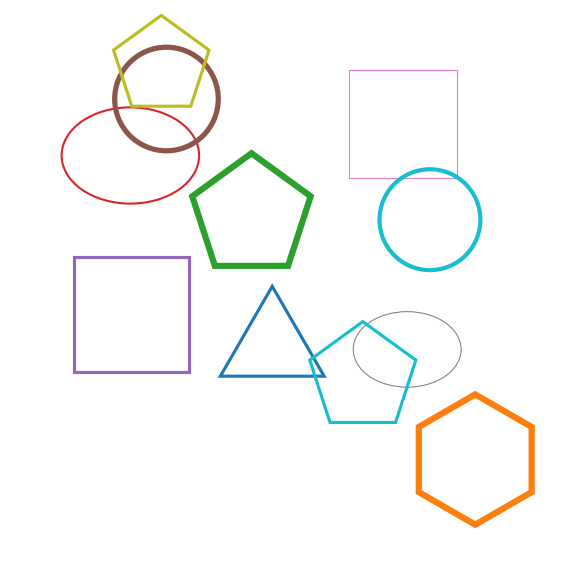[{"shape": "triangle", "thickness": 1.5, "radius": 0.52, "center": [0.471, 0.4]}, {"shape": "hexagon", "thickness": 3, "radius": 0.56, "center": [0.823, 0.203]}, {"shape": "pentagon", "thickness": 3, "radius": 0.54, "center": [0.435, 0.626]}, {"shape": "oval", "thickness": 1, "radius": 0.6, "center": [0.226, 0.73]}, {"shape": "square", "thickness": 1.5, "radius": 0.5, "center": [0.228, 0.454]}, {"shape": "circle", "thickness": 2.5, "radius": 0.45, "center": [0.288, 0.828]}, {"shape": "square", "thickness": 0.5, "radius": 0.47, "center": [0.699, 0.784]}, {"shape": "oval", "thickness": 0.5, "radius": 0.47, "center": [0.705, 0.394]}, {"shape": "pentagon", "thickness": 1.5, "radius": 0.43, "center": [0.279, 0.886]}, {"shape": "circle", "thickness": 2, "radius": 0.44, "center": [0.744, 0.619]}, {"shape": "pentagon", "thickness": 1.5, "radius": 0.48, "center": [0.628, 0.346]}]